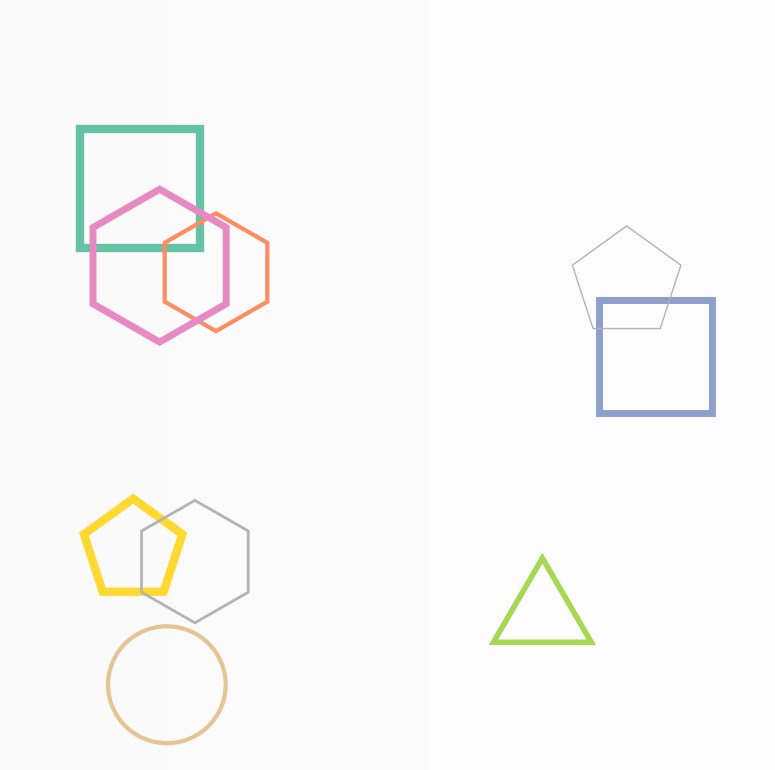[{"shape": "square", "thickness": 3, "radius": 0.39, "center": [0.181, 0.755]}, {"shape": "hexagon", "thickness": 1.5, "radius": 0.38, "center": [0.279, 0.646]}, {"shape": "square", "thickness": 2.5, "radius": 0.36, "center": [0.846, 0.537]}, {"shape": "hexagon", "thickness": 2.5, "radius": 0.5, "center": [0.206, 0.655]}, {"shape": "triangle", "thickness": 2, "radius": 0.36, "center": [0.7, 0.202]}, {"shape": "pentagon", "thickness": 3, "radius": 0.33, "center": [0.172, 0.286]}, {"shape": "circle", "thickness": 1.5, "radius": 0.38, "center": [0.215, 0.111]}, {"shape": "hexagon", "thickness": 1, "radius": 0.4, "center": [0.251, 0.271]}, {"shape": "pentagon", "thickness": 0.5, "radius": 0.37, "center": [0.809, 0.633]}]